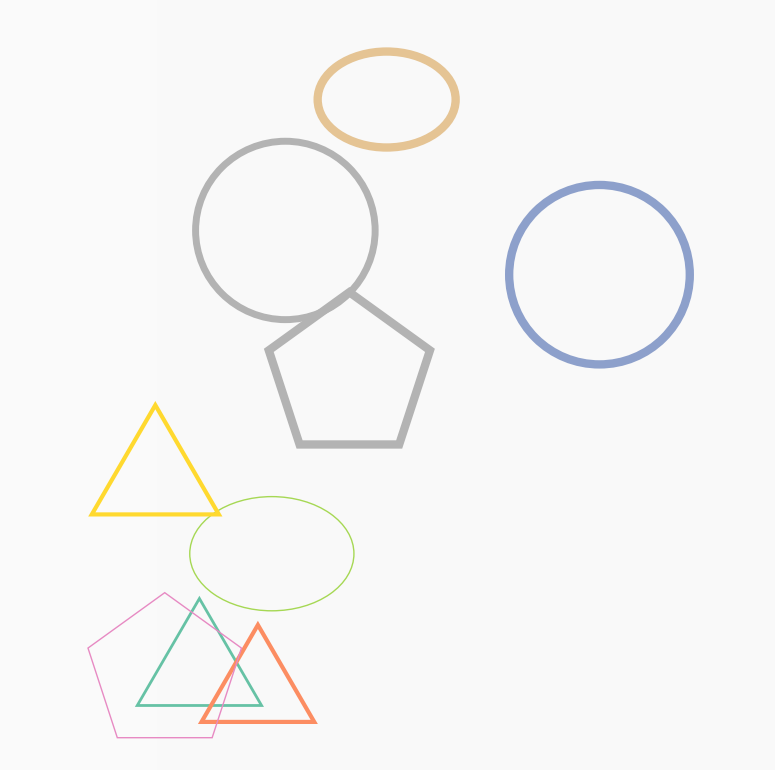[{"shape": "triangle", "thickness": 1, "radius": 0.46, "center": [0.257, 0.13]}, {"shape": "triangle", "thickness": 1.5, "radius": 0.42, "center": [0.333, 0.104]}, {"shape": "circle", "thickness": 3, "radius": 0.58, "center": [0.774, 0.643]}, {"shape": "pentagon", "thickness": 0.5, "radius": 0.52, "center": [0.213, 0.126]}, {"shape": "oval", "thickness": 0.5, "radius": 0.53, "center": [0.351, 0.281]}, {"shape": "triangle", "thickness": 1.5, "radius": 0.47, "center": [0.2, 0.379]}, {"shape": "oval", "thickness": 3, "radius": 0.45, "center": [0.499, 0.871]}, {"shape": "circle", "thickness": 2.5, "radius": 0.58, "center": [0.368, 0.701]}, {"shape": "pentagon", "thickness": 3, "radius": 0.55, "center": [0.451, 0.511]}]